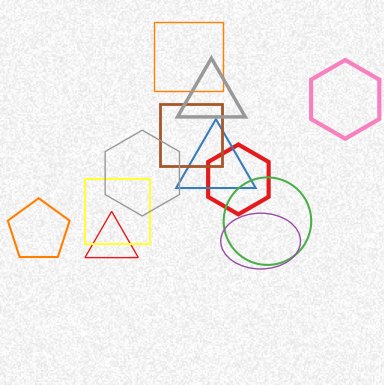[{"shape": "triangle", "thickness": 1, "radius": 0.4, "center": [0.29, 0.371]}, {"shape": "hexagon", "thickness": 3, "radius": 0.45, "center": [0.619, 0.534]}, {"shape": "triangle", "thickness": 1.5, "radius": 0.6, "center": [0.561, 0.571]}, {"shape": "circle", "thickness": 1.5, "radius": 0.57, "center": [0.695, 0.426]}, {"shape": "oval", "thickness": 1, "radius": 0.52, "center": [0.677, 0.374]}, {"shape": "square", "thickness": 1, "radius": 0.45, "center": [0.489, 0.854]}, {"shape": "pentagon", "thickness": 1.5, "radius": 0.42, "center": [0.101, 0.401]}, {"shape": "square", "thickness": 1.5, "radius": 0.43, "center": [0.305, 0.45]}, {"shape": "square", "thickness": 2, "radius": 0.4, "center": [0.496, 0.649]}, {"shape": "hexagon", "thickness": 3, "radius": 0.51, "center": [0.897, 0.742]}, {"shape": "triangle", "thickness": 2.5, "radius": 0.51, "center": [0.549, 0.747]}, {"shape": "hexagon", "thickness": 1, "radius": 0.56, "center": [0.37, 0.55]}]